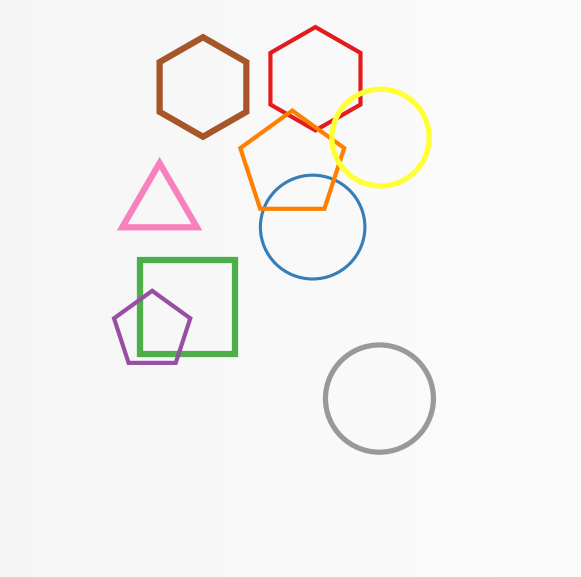[{"shape": "hexagon", "thickness": 2, "radius": 0.45, "center": [0.543, 0.863]}, {"shape": "circle", "thickness": 1.5, "radius": 0.45, "center": [0.538, 0.606]}, {"shape": "square", "thickness": 3, "radius": 0.41, "center": [0.323, 0.467]}, {"shape": "pentagon", "thickness": 2, "radius": 0.34, "center": [0.262, 0.427]}, {"shape": "pentagon", "thickness": 2, "radius": 0.47, "center": [0.503, 0.714]}, {"shape": "circle", "thickness": 2.5, "radius": 0.42, "center": [0.655, 0.761]}, {"shape": "hexagon", "thickness": 3, "radius": 0.43, "center": [0.349, 0.849]}, {"shape": "triangle", "thickness": 3, "radius": 0.37, "center": [0.275, 0.643]}, {"shape": "circle", "thickness": 2.5, "radius": 0.46, "center": [0.653, 0.309]}]